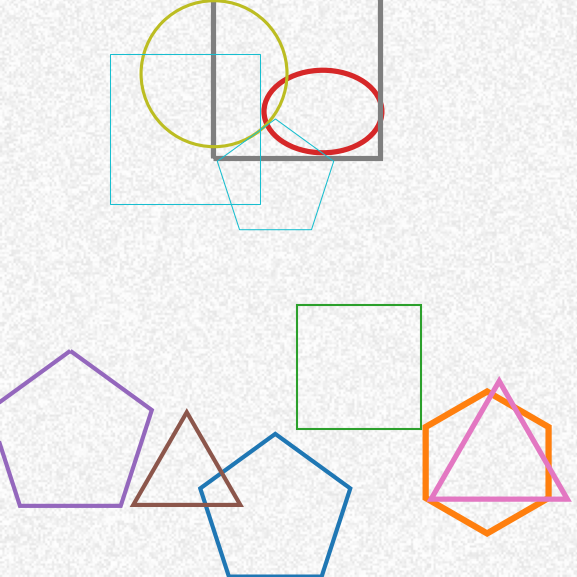[{"shape": "pentagon", "thickness": 2, "radius": 0.68, "center": [0.477, 0.111]}, {"shape": "hexagon", "thickness": 3, "radius": 0.61, "center": [0.843, 0.198]}, {"shape": "square", "thickness": 1, "radius": 0.54, "center": [0.621, 0.363]}, {"shape": "oval", "thickness": 2.5, "radius": 0.51, "center": [0.559, 0.806]}, {"shape": "pentagon", "thickness": 2, "radius": 0.74, "center": [0.122, 0.243]}, {"shape": "triangle", "thickness": 2, "radius": 0.54, "center": [0.323, 0.178]}, {"shape": "triangle", "thickness": 2.5, "radius": 0.68, "center": [0.864, 0.203]}, {"shape": "square", "thickness": 2.5, "radius": 0.72, "center": [0.514, 0.87]}, {"shape": "circle", "thickness": 1.5, "radius": 0.63, "center": [0.371, 0.872]}, {"shape": "pentagon", "thickness": 0.5, "radius": 0.53, "center": [0.477, 0.687]}, {"shape": "square", "thickness": 0.5, "radius": 0.65, "center": [0.32, 0.776]}]